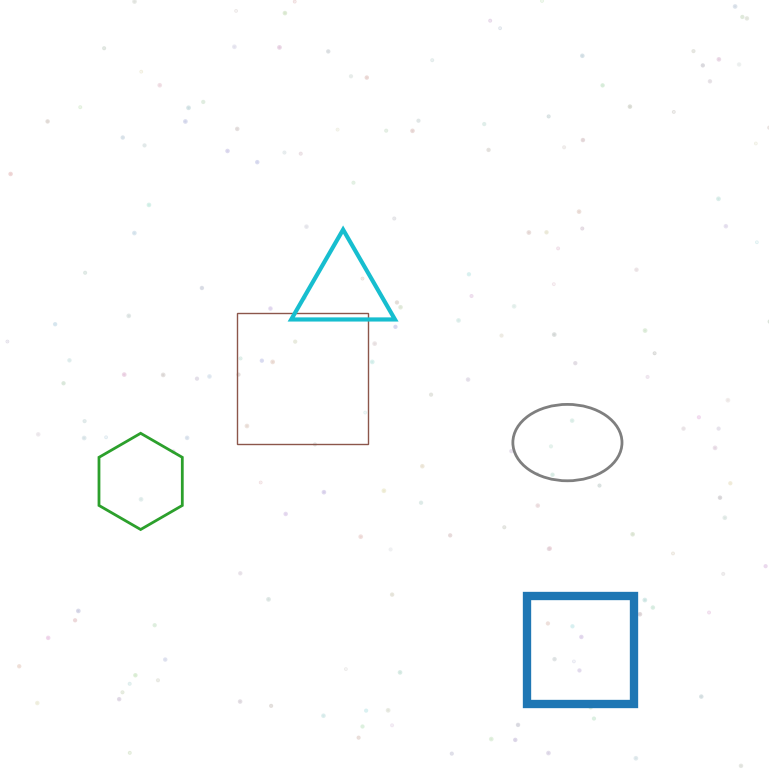[{"shape": "square", "thickness": 3, "radius": 0.35, "center": [0.754, 0.155]}, {"shape": "hexagon", "thickness": 1, "radius": 0.31, "center": [0.183, 0.375]}, {"shape": "square", "thickness": 0.5, "radius": 0.43, "center": [0.393, 0.508]}, {"shape": "oval", "thickness": 1, "radius": 0.35, "center": [0.737, 0.425]}, {"shape": "triangle", "thickness": 1.5, "radius": 0.39, "center": [0.446, 0.624]}]